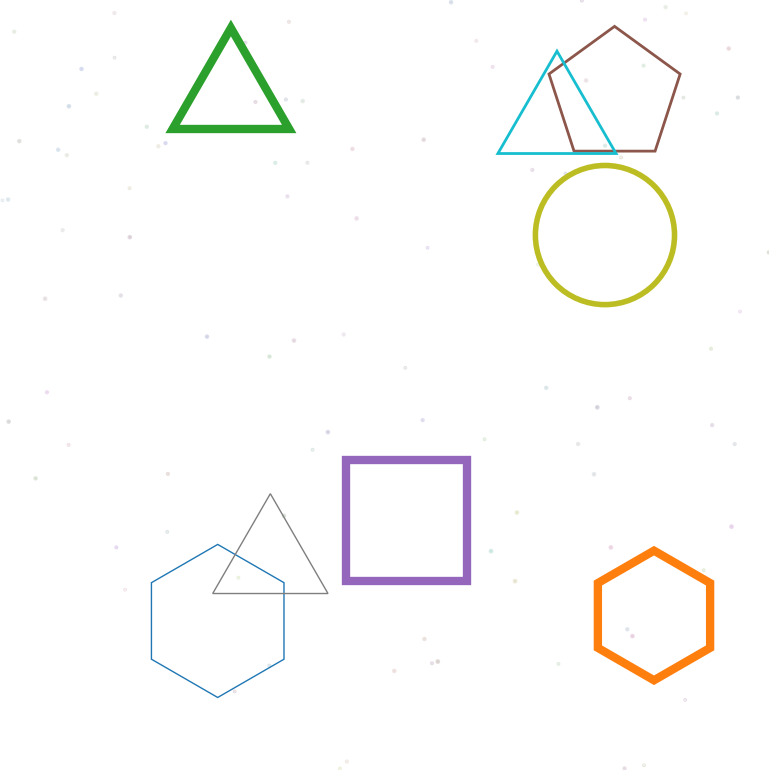[{"shape": "hexagon", "thickness": 0.5, "radius": 0.5, "center": [0.283, 0.194]}, {"shape": "hexagon", "thickness": 3, "radius": 0.42, "center": [0.849, 0.201]}, {"shape": "triangle", "thickness": 3, "radius": 0.44, "center": [0.3, 0.876]}, {"shape": "square", "thickness": 3, "radius": 0.39, "center": [0.528, 0.324]}, {"shape": "pentagon", "thickness": 1, "radius": 0.45, "center": [0.798, 0.876]}, {"shape": "triangle", "thickness": 0.5, "radius": 0.43, "center": [0.351, 0.272]}, {"shape": "circle", "thickness": 2, "radius": 0.45, "center": [0.786, 0.695]}, {"shape": "triangle", "thickness": 1, "radius": 0.44, "center": [0.723, 0.845]}]